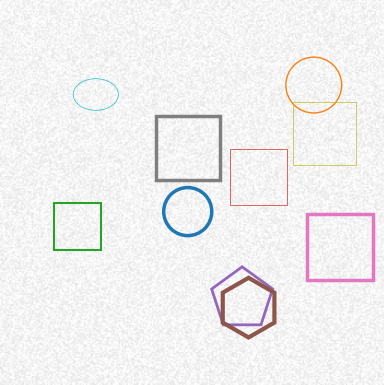[{"shape": "circle", "thickness": 2.5, "radius": 0.31, "center": [0.488, 0.45]}, {"shape": "circle", "thickness": 1, "radius": 0.36, "center": [0.815, 0.779]}, {"shape": "square", "thickness": 1.5, "radius": 0.31, "center": [0.201, 0.413]}, {"shape": "square", "thickness": 0.5, "radius": 0.37, "center": [0.672, 0.54]}, {"shape": "pentagon", "thickness": 2, "radius": 0.42, "center": [0.629, 0.224]}, {"shape": "hexagon", "thickness": 3, "radius": 0.39, "center": [0.646, 0.201]}, {"shape": "square", "thickness": 2.5, "radius": 0.43, "center": [0.883, 0.359]}, {"shape": "square", "thickness": 2.5, "radius": 0.42, "center": [0.488, 0.616]}, {"shape": "square", "thickness": 0.5, "radius": 0.41, "center": [0.842, 0.653]}, {"shape": "oval", "thickness": 0.5, "radius": 0.29, "center": [0.249, 0.755]}]